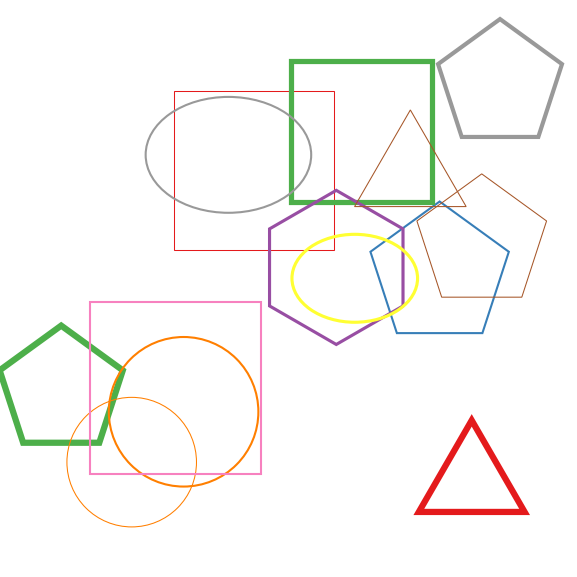[{"shape": "triangle", "thickness": 3, "radius": 0.53, "center": [0.817, 0.166]}, {"shape": "square", "thickness": 0.5, "radius": 0.69, "center": [0.44, 0.704]}, {"shape": "pentagon", "thickness": 1, "radius": 0.63, "center": [0.761, 0.524]}, {"shape": "square", "thickness": 2.5, "radius": 0.61, "center": [0.626, 0.772]}, {"shape": "pentagon", "thickness": 3, "radius": 0.56, "center": [0.106, 0.323]}, {"shape": "hexagon", "thickness": 1.5, "radius": 0.67, "center": [0.582, 0.536]}, {"shape": "circle", "thickness": 0.5, "radius": 0.56, "center": [0.228, 0.199]}, {"shape": "circle", "thickness": 1, "radius": 0.65, "center": [0.318, 0.286]}, {"shape": "oval", "thickness": 1.5, "radius": 0.54, "center": [0.614, 0.517]}, {"shape": "triangle", "thickness": 0.5, "radius": 0.56, "center": [0.711, 0.697]}, {"shape": "pentagon", "thickness": 0.5, "radius": 0.59, "center": [0.834, 0.58]}, {"shape": "square", "thickness": 1, "radius": 0.74, "center": [0.304, 0.327]}, {"shape": "oval", "thickness": 1, "radius": 0.72, "center": [0.396, 0.731]}, {"shape": "pentagon", "thickness": 2, "radius": 0.56, "center": [0.866, 0.853]}]